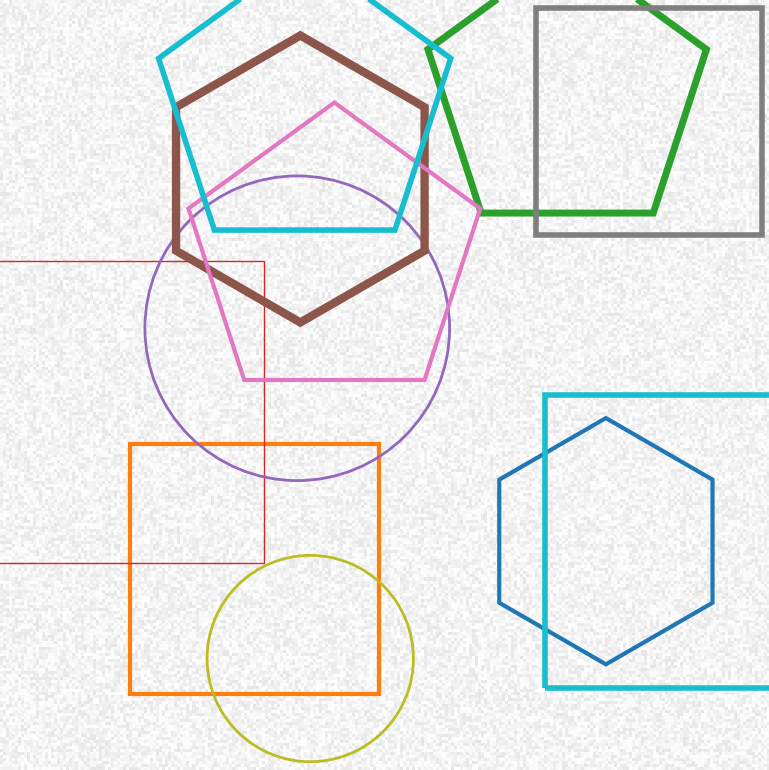[{"shape": "hexagon", "thickness": 1.5, "radius": 0.8, "center": [0.787, 0.297]}, {"shape": "square", "thickness": 1.5, "radius": 0.81, "center": [0.331, 0.261]}, {"shape": "pentagon", "thickness": 2.5, "radius": 0.95, "center": [0.737, 0.877]}, {"shape": "square", "thickness": 0.5, "radius": 0.98, "center": [0.147, 0.465]}, {"shape": "circle", "thickness": 1, "radius": 0.99, "center": [0.386, 0.574]}, {"shape": "hexagon", "thickness": 3, "radius": 0.93, "center": [0.39, 0.768]}, {"shape": "pentagon", "thickness": 1.5, "radius": 1.0, "center": [0.434, 0.668]}, {"shape": "square", "thickness": 2, "radius": 0.74, "center": [0.843, 0.843]}, {"shape": "circle", "thickness": 1, "radius": 0.67, "center": [0.403, 0.145]}, {"shape": "square", "thickness": 2, "radius": 0.95, "center": [0.898, 0.297]}, {"shape": "pentagon", "thickness": 2, "radius": 1.0, "center": [0.396, 0.863]}]